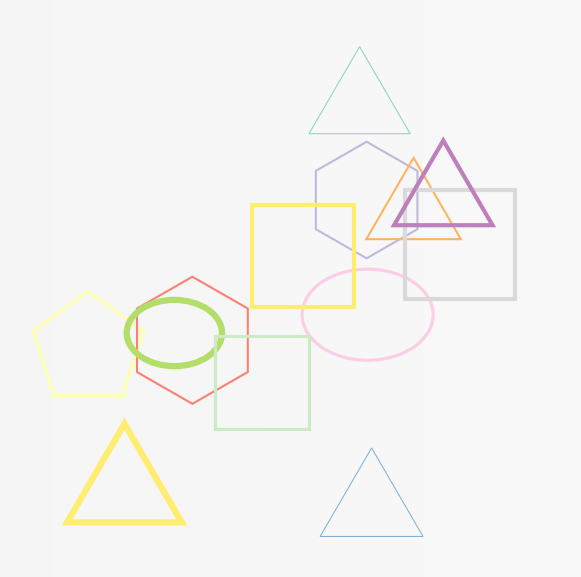[{"shape": "triangle", "thickness": 0.5, "radius": 0.5, "center": [0.619, 0.818]}, {"shape": "pentagon", "thickness": 1.5, "radius": 0.5, "center": [0.152, 0.395]}, {"shape": "hexagon", "thickness": 1, "radius": 0.5, "center": [0.631, 0.653]}, {"shape": "hexagon", "thickness": 1, "radius": 0.55, "center": [0.331, 0.41]}, {"shape": "triangle", "thickness": 0.5, "radius": 0.51, "center": [0.639, 0.121]}, {"shape": "triangle", "thickness": 1, "radius": 0.47, "center": [0.712, 0.632]}, {"shape": "oval", "thickness": 3, "radius": 0.41, "center": [0.3, 0.422]}, {"shape": "oval", "thickness": 1.5, "radius": 0.56, "center": [0.632, 0.454]}, {"shape": "square", "thickness": 2, "radius": 0.47, "center": [0.791, 0.576]}, {"shape": "triangle", "thickness": 2, "radius": 0.49, "center": [0.763, 0.658]}, {"shape": "square", "thickness": 1.5, "radius": 0.41, "center": [0.451, 0.337]}, {"shape": "square", "thickness": 2, "radius": 0.44, "center": [0.522, 0.556]}, {"shape": "triangle", "thickness": 3, "radius": 0.57, "center": [0.214, 0.151]}]